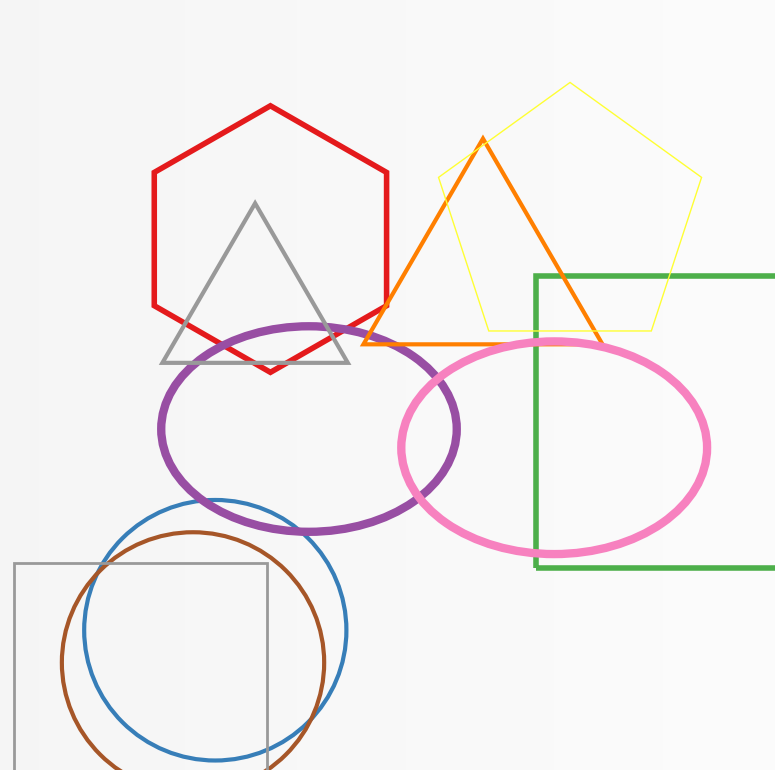[{"shape": "hexagon", "thickness": 2, "radius": 0.87, "center": [0.349, 0.69]}, {"shape": "circle", "thickness": 1.5, "radius": 0.85, "center": [0.278, 0.182]}, {"shape": "square", "thickness": 2, "radius": 0.95, "center": [0.881, 0.452]}, {"shape": "oval", "thickness": 3, "radius": 0.95, "center": [0.399, 0.443]}, {"shape": "triangle", "thickness": 1.5, "radius": 0.89, "center": [0.623, 0.642]}, {"shape": "pentagon", "thickness": 0.5, "radius": 0.89, "center": [0.736, 0.715]}, {"shape": "circle", "thickness": 1.5, "radius": 0.85, "center": [0.249, 0.14]}, {"shape": "oval", "thickness": 3, "radius": 0.99, "center": [0.715, 0.419]}, {"shape": "square", "thickness": 1, "radius": 0.82, "center": [0.182, 0.106]}, {"shape": "triangle", "thickness": 1.5, "radius": 0.69, "center": [0.329, 0.598]}]